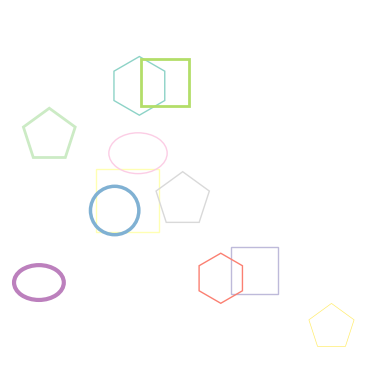[{"shape": "hexagon", "thickness": 1, "radius": 0.38, "center": [0.362, 0.777]}, {"shape": "square", "thickness": 1, "radius": 0.4, "center": [0.331, 0.48]}, {"shape": "square", "thickness": 1, "radius": 0.3, "center": [0.66, 0.297]}, {"shape": "hexagon", "thickness": 1, "radius": 0.33, "center": [0.573, 0.277]}, {"shape": "circle", "thickness": 2.5, "radius": 0.31, "center": [0.298, 0.453]}, {"shape": "square", "thickness": 2, "radius": 0.31, "center": [0.429, 0.786]}, {"shape": "oval", "thickness": 1, "radius": 0.38, "center": [0.358, 0.602]}, {"shape": "pentagon", "thickness": 1, "radius": 0.36, "center": [0.475, 0.481]}, {"shape": "oval", "thickness": 3, "radius": 0.32, "center": [0.101, 0.266]}, {"shape": "pentagon", "thickness": 2, "radius": 0.35, "center": [0.128, 0.648]}, {"shape": "pentagon", "thickness": 0.5, "radius": 0.31, "center": [0.861, 0.15]}]